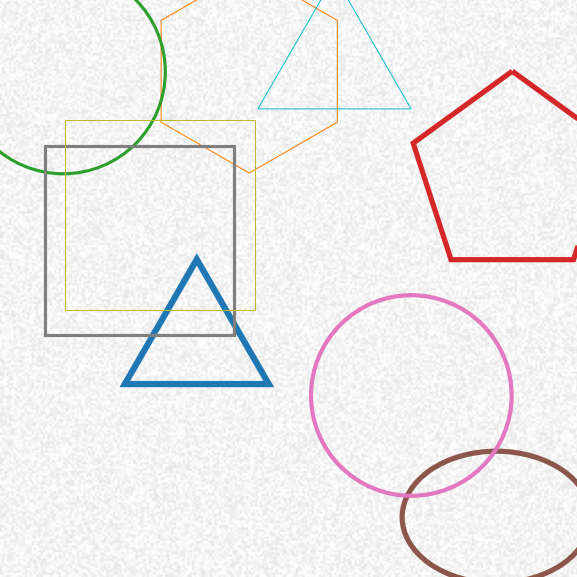[{"shape": "triangle", "thickness": 3, "radius": 0.72, "center": [0.341, 0.406]}, {"shape": "hexagon", "thickness": 0.5, "radius": 0.88, "center": [0.432, 0.876]}, {"shape": "circle", "thickness": 1.5, "radius": 0.88, "center": [0.109, 0.875]}, {"shape": "pentagon", "thickness": 2.5, "radius": 0.9, "center": [0.887, 0.695]}, {"shape": "oval", "thickness": 2.5, "radius": 0.82, "center": [0.859, 0.104]}, {"shape": "circle", "thickness": 2, "radius": 0.87, "center": [0.712, 0.314]}, {"shape": "square", "thickness": 1.5, "radius": 0.82, "center": [0.242, 0.582]}, {"shape": "square", "thickness": 0.5, "radius": 0.82, "center": [0.277, 0.627]}, {"shape": "triangle", "thickness": 0.5, "radius": 0.77, "center": [0.579, 0.887]}]